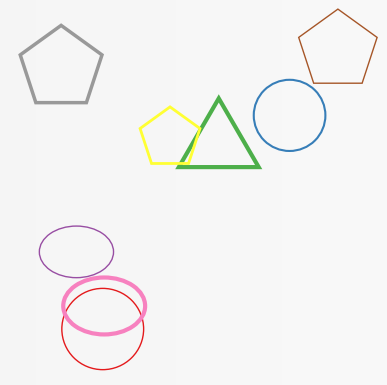[{"shape": "circle", "thickness": 1, "radius": 0.53, "center": [0.265, 0.145]}, {"shape": "circle", "thickness": 1.5, "radius": 0.46, "center": [0.747, 0.7]}, {"shape": "triangle", "thickness": 3, "radius": 0.59, "center": [0.565, 0.625]}, {"shape": "oval", "thickness": 1, "radius": 0.48, "center": [0.197, 0.346]}, {"shape": "pentagon", "thickness": 2, "radius": 0.41, "center": [0.439, 0.641]}, {"shape": "pentagon", "thickness": 1, "radius": 0.53, "center": [0.872, 0.87]}, {"shape": "oval", "thickness": 3, "radius": 0.53, "center": [0.269, 0.205]}, {"shape": "pentagon", "thickness": 2.5, "radius": 0.55, "center": [0.158, 0.823]}]